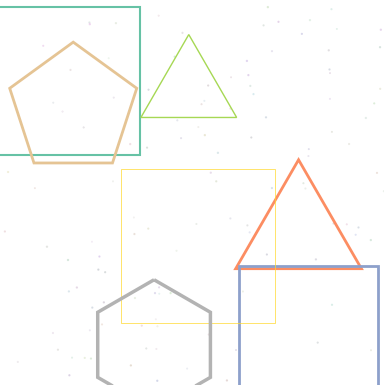[{"shape": "square", "thickness": 1.5, "radius": 0.96, "center": [0.173, 0.79]}, {"shape": "triangle", "thickness": 2, "radius": 0.94, "center": [0.775, 0.396]}, {"shape": "square", "thickness": 2, "radius": 0.9, "center": [0.801, 0.128]}, {"shape": "triangle", "thickness": 1, "radius": 0.72, "center": [0.49, 0.767]}, {"shape": "square", "thickness": 0.5, "radius": 1.0, "center": [0.514, 0.361]}, {"shape": "pentagon", "thickness": 2, "radius": 0.87, "center": [0.19, 0.717]}, {"shape": "hexagon", "thickness": 2.5, "radius": 0.85, "center": [0.4, 0.104]}]